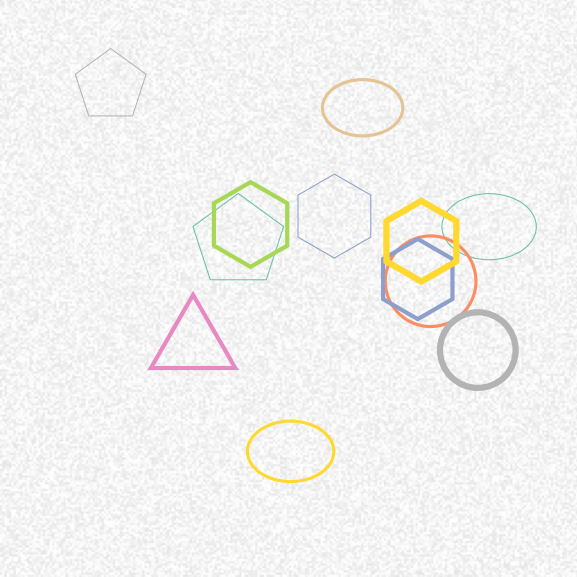[{"shape": "pentagon", "thickness": 0.5, "radius": 0.41, "center": [0.413, 0.581]}, {"shape": "oval", "thickness": 0.5, "radius": 0.41, "center": [0.847, 0.607]}, {"shape": "circle", "thickness": 1.5, "radius": 0.39, "center": [0.746, 0.512]}, {"shape": "hexagon", "thickness": 2, "radius": 0.35, "center": [0.723, 0.516]}, {"shape": "hexagon", "thickness": 0.5, "radius": 0.36, "center": [0.579, 0.625]}, {"shape": "triangle", "thickness": 2, "radius": 0.42, "center": [0.334, 0.404]}, {"shape": "hexagon", "thickness": 2, "radius": 0.37, "center": [0.434, 0.61]}, {"shape": "hexagon", "thickness": 3, "radius": 0.35, "center": [0.73, 0.581]}, {"shape": "oval", "thickness": 1.5, "radius": 0.37, "center": [0.503, 0.218]}, {"shape": "oval", "thickness": 1.5, "radius": 0.35, "center": [0.628, 0.813]}, {"shape": "pentagon", "thickness": 0.5, "radius": 0.32, "center": [0.192, 0.851]}, {"shape": "circle", "thickness": 3, "radius": 0.33, "center": [0.827, 0.393]}]